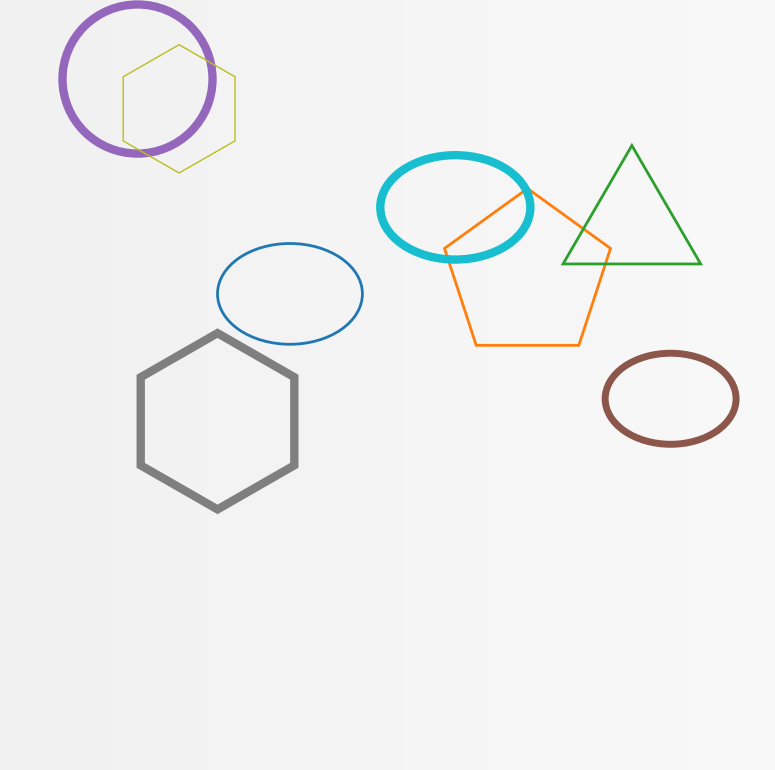[{"shape": "oval", "thickness": 1, "radius": 0.47, "center": [0.374, 0.618]}, {"shape": "pentagon", "thickness": 1, "radius": 0.56, "center": [0.681, 0.643]}, {"shape": "triangle", "thickness": 1, "radius": 0.51, "center": [0.815, 0.708]}, {"shape": "circle", "thickness": 3, "radius": 0.48, "center": [0.177, 0.897]}, {"shape": "oval", "thickness": 2.5, "radius": 0.42, "center": [0.865, 0.482]}, {"shape": "hexagon", "thickness": 3, "radius": 0.57, "center": [0.281, 0.453]}, {"shape": "hexagon", "thickness": 0.5, "radius": 0.42, "center": [0.231, 0.859]}, {"shape": "oval", "thickness": 3, "radius": 0.48, "center": [0.588, 0.731]}]